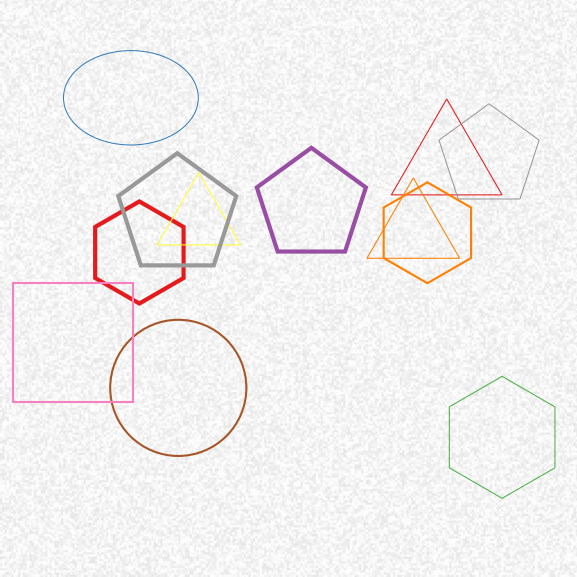[{"shape": "triangle", "thickness": 0.5, "radius": 0.55, "center": [0.774, 0.717]}, {"shape": "hexagon", "thickness": 2, "radius": 0.44, "center": [0.241, 0.562]}, {"shape": "oval", "thickness": 0.5, "radius": 0.58, "center": [0.227, 0.83]}, {"shape": "hexagon", "thickness": 0.5, "radius": 0.53, "center": [0.869, 0.242]}, {"shape": "pentagon", "thickness": 2, "radius": 0.5, "center": [0.539, 0.644]}, {"shape": "hexagon", "thickness": 1, "radius": 0.44, "center": [0.74, 0.596]}, {"shape": "triangle", "thickness": 0.5, "radius": 0.46, "center": [0.716, 0.598]}, {"shape": "triangle", "thickness": 0.5, "radius": 0.42, "center": [0.344, 0.617]}, {"shape": "circle", "thickness": 1, "radius": 0.59, "center": [0.309, 0.327]}, {"shape": "square", "thickness": 1, "radius": 0.52, "center": [0.126, 0.406]}, {"shape": "pentagon", "thickness": 0.5, "radius": 0.46, "center": [0.847, 0.728]}, {"shape": "pentagon", "thickness": 2, "radius": 0.54, "center": [0.307, 0.626]}]